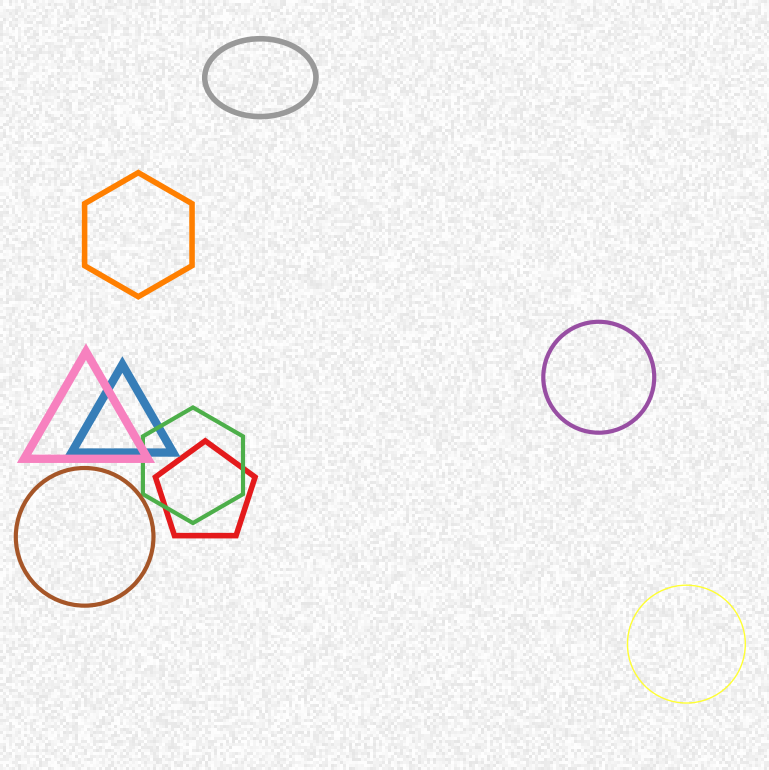[{"shape": "pentagon", "thickness": 2, "radius": 0.34, "center": [0.267, 0.359]}, {"shape": "triangle", "thickness": 3, "radius": 0.38, "center": [0.159, 0.45]}, {"shape": "hexagon", "thickness": 1.5, "radius": 0.38, "center": [0.251, 0.396]}, {"shape": "circle", "thickness": 1.5, "radius": 0.36, "center": [0.778, 0.51]}, {"shape": "hexagon", "thickness": 2, "radius": 0.4, "center": [0.18, 0.695]}, {"shape": "circle", "thickness": 0.5, "radius": 0.38, "center": [0.891, 0.163]}, {"shape": "circle", "thickness": 1.5, "radius": 0.45, "center": [0.11, 0.303]}, {"shape": "triangle", "thickness": 3, "radius": 0.46, "center": [0.112, 0.451]}, {"shape": "oval", "thickness": 2, "radius": 0.36, "center": [0.338, 0.899]}]